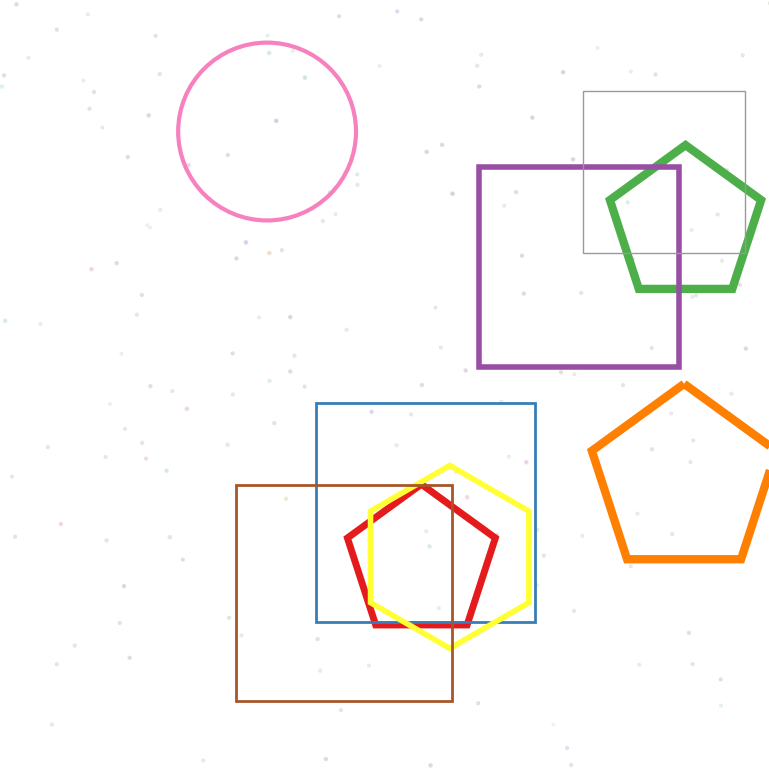[{"shape": "pentagon", "thickness": 2.5, "radius": 0.51, "center": [0.547, 0.27]}, {"shape": "square", "thickness": 1, "radius": 0.71, "center": [0.552, 0.335]}, {"shape": "pentagon", "thickness": 3, "radius": 0.52, "center": [0.89, 0.708]}, {"shape": "square", "thickness": 2, "radius": 0.65, "center": [0.752, 0.653]}, {"shape": "pentagon", "thickness": 3, "radius": 0.63, "center": [0.888, 0.376]}, {"shape": "hexagon", "thickness": 2, "radius": 0.59, "center": [0.584, 0.277]}, {"shape": "square", "thickness": 1, "radius": 0.7, "center": [0.447, 0.23]}, {"shape": "circle", "thickness": 1.5, "radius": 0.58, "center": [0.347, 0.829]}, {"shape": "square", "thickness": 0.5, "radius": 0.53, "center": [0.862, 0.777]}]